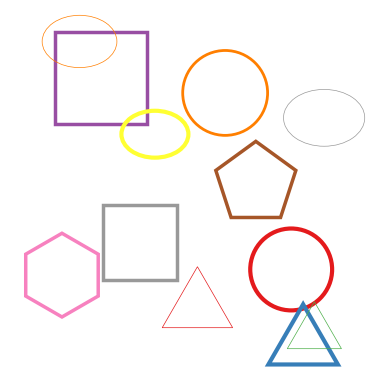[{"shape": "circle", "thickness": 3, "radius": 0.53, "center": [0.756, 0.3]}, {"shape": "triangle", "thickness": 0.5, "radius": 0.53, "center": [0.513, 0.202]}, {"shape": "triangle", "thickness": 3, "radius": 0.52, "center": [0.787, 0.105]}, {"shape": "triangle", "thickness": 0.5, "radius": 0.41, "center": [0.817, 0.135]}, {"shape": "square", "thickness": 2.5, "radius": 0.6, "center": [0.263, 0.798]}, {"shape": "circle", "thickness": 2, "radius": 0.55, "center": [0.585, 0.759]}, {"shape": "oval", "thickness": 0.5, "radius": 0.49, "center": [0.207, 0.892]}, {"shape": "oval", "thickness": 3, "radius": 0.43, "center": [0.402, 0.651]}, {"shape": "pentagon", "thickness": 2.5, "radius": 0.55, "center": [0.664, 0.524]}, {"shape": "hexagon", "thickness": 2.5, "radius": 0.54, "center": [0.161, 0.285]}, {"shape": "square", "thickness": 2.5, "radius": 0.48, "center": [0.363, 0.371]}, {"shape": "oval", "thickness": 0.5, "radius": 0.53, "center": [0.842, 0.694]}]